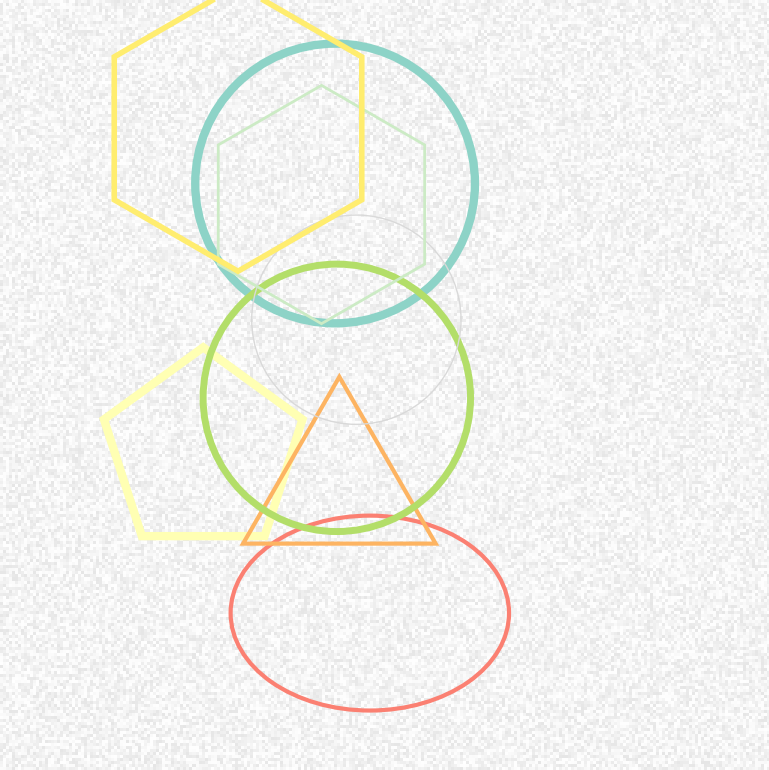[{"shape": "circle", "thickness": 3, "radius": 0.91, "center": [0.435, 0.762]}, {"shape": "pentagon", "thickness": 3, "radius": 0.68, "center": [0.264, 0.413]}, {"shape": "oval", "thickness": 1.5, "radius": 0.9, "center": [0.48, 0.204]}, {"shape": "triangle", "thickness": 1.5, "radius": 0.72, "center": [0.441, 0.366]}, {"shape": "circle", "thickness": 2.5, "radius": 0.87, "center": [0.437, 0.483]}, {"shape": "circle", "thickness": 0.5, "radius": 0.68, "center": [0.463, 0.585]}, {"shape": "hexagon", "thickness": 1, "radius": 0.77, "center": [0.417, 0.734]}, {"shape": "hexagon", "thickness": 2, "radius": 0.93, "center": [0.309, 0.833]}]